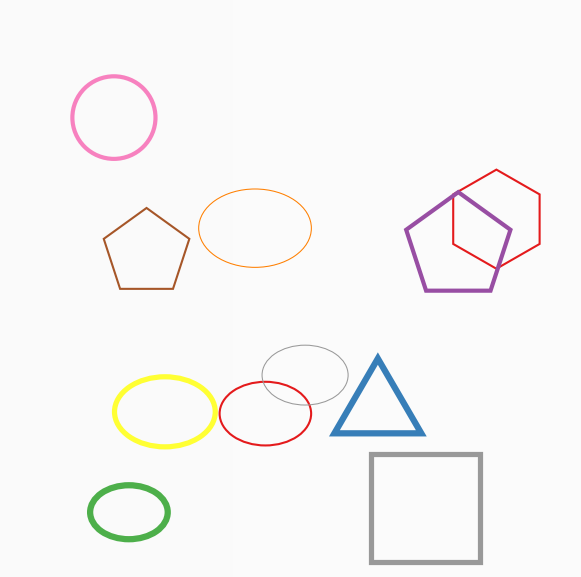[{"shape": "hexagon", "thickness": 1, "radius": 0.43, "center": [0.854, 0.62]}, {"shape": "oval", "thickness": 1, "radius": 0.39, "center": [0.457, 0.283]}, {"shape": "triangle", "thickness": 3, "radius": 0.43, "center": [0.65, 0.292]}, {"shape": "oval", "thickness": 3, "radius": 0.33, "center": [0.222, 0.112]}, {"shape": "pentagon", "thickness": 2, "radius": 0.47, "center": [0.788, 0.572]}, {"shape": "oval", "thickness": 0.5, "radius": 0.48, "center": [0.439, 0.604]}, {"shape": "oval", "thickness": 2.5, "radius": 0.43, "center": [0.284, 0.286]}, {"shape": "pentagon", "thickness": 1, "radius": 0.39, "center": [0.252, 0.562]}, {"shape": "circle", "thickness": 2, "radius": 0.36, "center": [0.196, 0.796]}, {"shape": "square", "thickness": 2.5, "radius": 0.47, "center": [0.733, 0.12]}, {"shape": "oval", "thickness": 0.5, "radius": 0.37, "center": [0.525, 0.35]}]